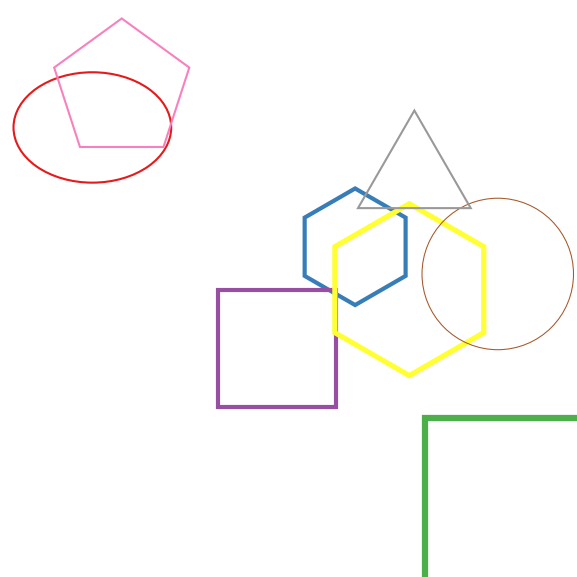[{"shape": "oval", "thickness": 1, "radius": 0.68, "center": [0.16, 0.778]}, {"shape": "hexagon", "thickness": 2, "radius": 0.5, "center": [0.615, 0.572]}, {"shape": "square", "thickness": 3, "radius": 0.72, "center": [0.881, 0.132]}, {"shape": "square", "thickness": 2, "radius": 0.51, "center": [0.48, 0.396]}, {"shape": "hexagon", "thickness": 2.5, "radius": 0.74, "center": [0.709, 0.498]}, {"shape": "circle", "thickness": 0.5, "radius": 0.66, "center": [0.862, 0.525]}, {"shape": "pentagon", "thickness": 1, "radius": 0.62, "center": [0.211, 0.844]}, {"shape": "triangle", "thickness": 1, "radius": 0.56, "center": [0.718, 0.695]}]